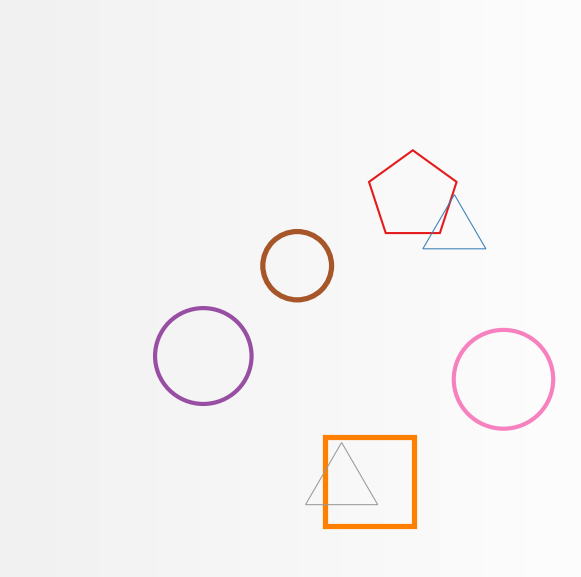[{"shape": "pentagon", "thickness": 1, "radius": 0.4, "center": [0.71, 0.66]}, {"shape": "triangle", "thickness": 0.5, "radius": 0.31, "center": [0.782, 0.6]}, {"shape": "circle", "thickness": 2, "radius": 0.42, "center": [0.35, 0.383]}, {"shape": "square", "thickness": 2.5, "radius": 0.38, "center": [0.636, 0.165]}, {"shape": "circle", "thickness": 2.5, "radius": 0.3, "center": [0.511, 0.539]}, {"shape": "circle", "thickness": 2, "radius": 0.43, "center": [0.866, 0.342]}, {"shape": "triangle", "thickness": 0.5, "radius": 0.36, "center": [0.588, 0.161]}]